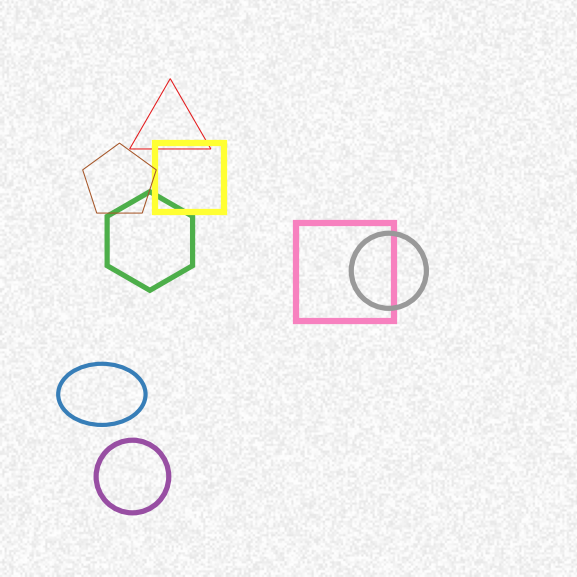[{"shape": "triangle", "thickness": 0.5, "radius": 0.41, "center": [0.295, 0.782]}, {"shape": "oval", "thickness": 2, "radius": 0.38, "center": [0.176, 0.316]}, {"shape": "hexagon", "thickness": 2.5, "radius": 0.43, "center": [0.259, 0.582]}, {"shape": "circle", "thickness": 2.5, "radius": 0.31, "center": [0.229, 0.174]}, {"shape": "square", "thickness": 3, "radius": 0.3, "center": [0.328, 0.691]}, {"shape": "pentagon", "thickness": 0.5, "radius": 0.33, "center": [0.207, 0.684]}, {"shape": "square", "thickness": 3, "radius": 0.43, "center": [0.597, 0.529]}, {"shape": "circle", "thickness": 2.5, "radius": 0.33, "center": [0.673, 0.53]}]